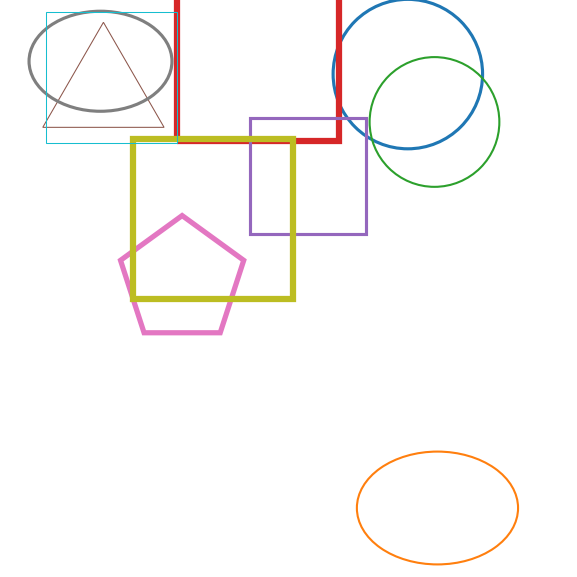[{"shape": "circle", "thickness": 1.5, "radius": 0.65, "center": [0.706, 0.871]}, {"shape": "oval", "thickness": 1, "radius": 0.7, "center": [0.758, 0.119]}, {"shape": "circle", "thickness": 1, "radius": 0.56, "center": [0.752, 0.788]}, {"shape": "square", "thickness": 3, "radius": 0.7, "center": [0.447, 0.896]}, {"shape": "square", "thickness": 1.5, "radius": 0.5, "center": [0.533, 0.695]}, {"shape": "triangle", "thickness": 0.5, "radius": 0.61, "center": [0.179, 0.839]}, {"shape": "pentagon", "thickness": 2.5, "radius": 0.56, "center": [0.315, 0.514]}, {"shape": "oval", "thickness": 1.5, "radius": 0.62, "center": [0.174, 0.893]}, {"shape": "square", "thickness": 3, "radius": 0.69, "center": [0.369, 0.62]}, {"shape": "square", "thickness": 0.5, "radius": 0.57, "center": [0.192, 0.865]}]